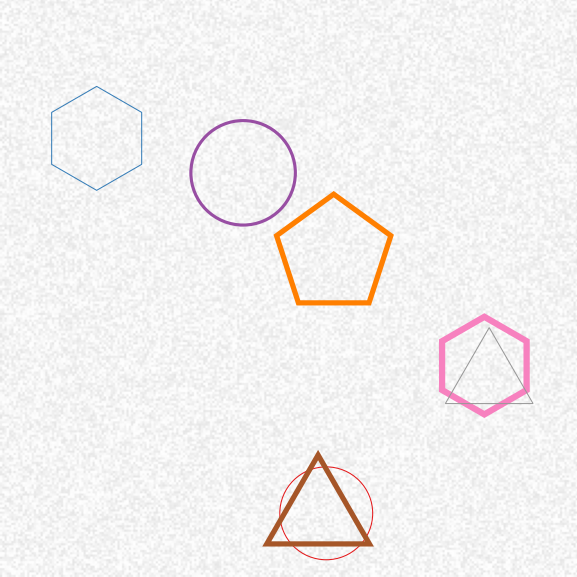[{"shape": "circle", "thickness": 0.5, "radius": 0.4, "center": [0.565, 0.11]}, {"shape": "hexagon", "thickness": 0.5, "radius": 0.45, "center": [0.167, 0.76]}, {"shape": "circle", "thickness": 1.5, "radius": 0.45, "center": [0.421, 0.7]}, {"shape": "pentagon", "thickness": 2.5, "radius": 0.52, "center": [0.578, 0.559]}, {"shape": "triangle", "thickness": 2.5, "radius": 0.51, "center": [0.551, 0.109]}, {"shape": "hexagon", "thickness": 3, "radius": 0.42, "center": [0.839, 0.366]}, {"shape": "triangle", "thickness": 0.5, "radius": 0.44, "center": [0.847, 0.344]}]